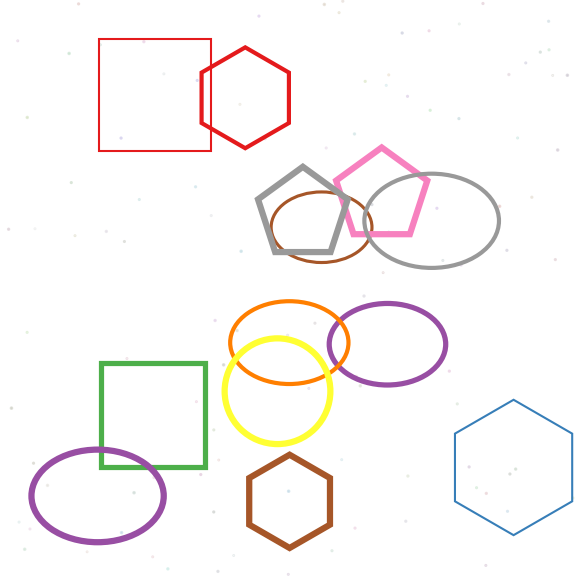[{"shape": "hexagon", "thickness": 2, "radius": 0.44, "center": [0.425, 0.83]}, {"shape": "square", "thickness": 1, "radius": 0.48, "center": [0.269, 0.835]}, {"shape": "hexagon", "thickness": 1, "radius": 0.59, "center": [0.889, 0.19]}, {"shape": "square", "thickness": 2.5, "radius": 0.45, "center": [0.264, 0.281]}, {"shape": "oval", "thickness": 2.5, "radius": 0.5, "center": [0.671, 0.403]}, {"shape": "oval", "thickness": 3, "radius": 0.57, "center": [0.169, 0.14]}, {"shape": "oval", "thickness": 2, "radius": 0.51, "center": [0.501, 0.406]}, {"shape": "circle", "thickness": 3, "radius": 0.46, "center": [0.481, 0.322]}, {"shape": "oval", "thickness": 1.5, "radius": 0.44, "center": [0.557, 0.606]}, {"shape": "hexagon", "thickness": 3, "radius": 0.4, "center": [0.501, 0.131]}, {"shape": "pentagon", "thickness": 3, "radius": 0.42, "center": [0.661, 0.661]}, {"shape": "pentagon", "thickness": 3, "radius": 0.41, "center": [0.524, 0.629]}, {"shape": "oval", "thickness": 2, "radius": 0.58, "center": [0.747, 0.617]}]